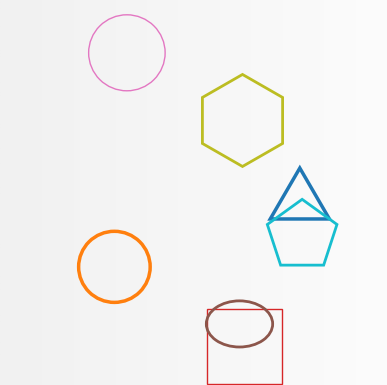[{"shape": "triangle", "thickness": 2.5, "radius": 0.44, "center": [0.774, 0.475]}, {"shape": "circle", "thickness": 2.5, "radius": 0.46, "center": [0.295, 0.307]}, {"shape": "square", "thickness": 1, "radius": 0.48, "center": [0.631, 0.1]}, {"shape": "oval", "thickness": 2, "radius": 0.43, "center": [0.618, 0.159]}, {"shape": "circle", "thickness": 1, "radius": 0.49, "center": [0.327, 0.863]}, {"shape": "hexagon", "thickness": 2, "radius": 0.6, "center": [0.626, 0.687]}, {"shape": "pentagon", "thickness": 2, "radius": 0.47, "center": [0.78, 0.388]}]